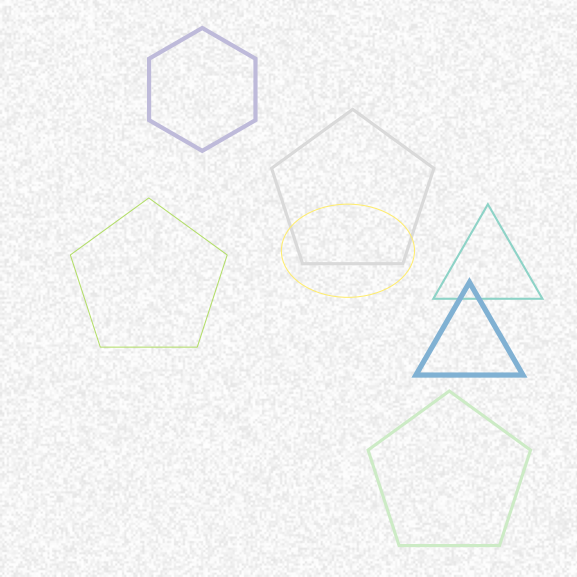[{"shape": "triangle", "thickness": 1, "radius": 0.55, "center": [0.845, 0.536]}, {"shape": "hexagon", "thickness": 2, "radius": 0.53, "center": [0.35, 0.844]}, {"shape": "triangle", "thickness": 2.5, "radius": 0.54, "center": [0.813, 0.403]}, {"shape": "pentagon", "thickness": 0.5, "radius": 0.71, "center": [0.258, 0.514]}, {"shape": "pentagon", "thickness": 1.5, "radius": 0.74, "center": [0.611, 0.662]}, {"shape": "pentagon", "thickness": 1.5, "radius": 0.74, "center": [0.778, 0.174]}, {"shape": "oval", "thickness": 0.5, "radius": 0.58, "center": [0.602, 0.565]}]